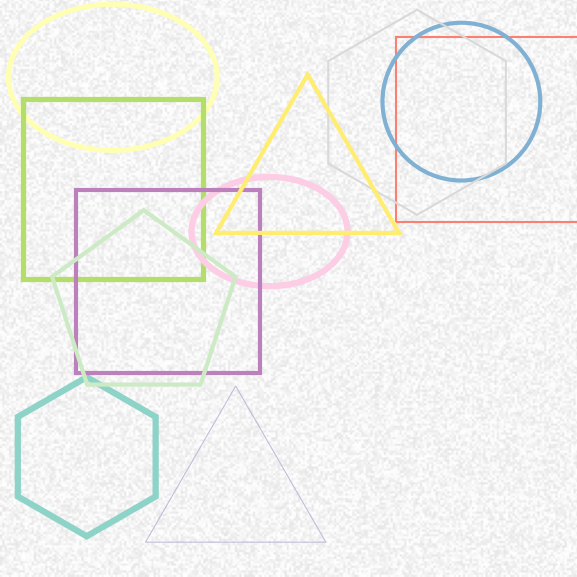[{"shape": "hexagon", "thickness": 3, "radius": 0.69, "center": [0.15, 0.208]}, {"shape": "oval", "thickness": 2.5, "radius": 0.9, "center": [0.195, 0.865]}, {"shape": "triangle", "thickness": 0.5, "radius": 0.9, "center": [0.408, 0.15]}, {"shape": "square", "thickness": 1, "radius": 0.8, "center": [0.847, 0.775]}, {"shape": "circle", "thickness": 2, "radius": 0.68, "center": [0.799, 0.823]}, {"shape": "square", "thickness": 2.5, "radius": 0.78, "center": [0.195, 0.672]}, {"shape": "oval", "thickness": 3, "radius": 0.68, "center": [0.467, 0.598]}, {"shape": "hexagon", "thickness": 1, "radius": 0.89, "center": [0.722, 0.805]}, {"shape": "square", "thickness": 2, "radius": 0.8, "center": [0.291, 0.512]}, {"shape": "pentagon", "thickness": 2, "radius": 0.83, "center": [0.249, 0.468]}, {"shape": "triangle", "thickness": 2, "radius": 0.91, "center": [0.533, 0.687]}]